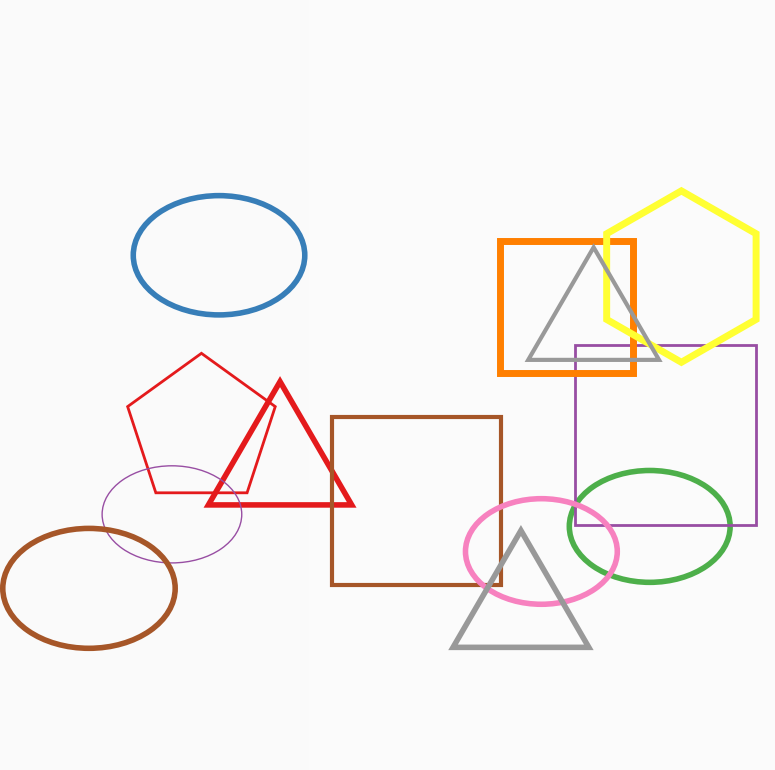[{"shape": "triangle", "thickness": 2, "radius": 0.53, "center": [0.361, 0.398]}, {"shape": "pentagon", "thickness": 1, "radius": 0.5, "center": [0.26, 0.441]}, {"shape": "oval", "thickness": 2, "radius": 0.55, "center": [0.283, 0.668]}, {"shape": "oval", "thickness": 2, "radius": 0.52, "center": [0.838, 0.316]}, {"shape": "oval", "thickness": 0.5, "radius": 0.45, "center": [0.222, 0.332]}, {"shape": "square", "thickness": 1, "radius": 0.58, "center": [0.859, 0.435]}, {"shape": "square", "thickness": 2.5, "radius": 0.43, "center": [0.73, 0.601]}, {"shape": "hexagon", "thickness": 2.5, "radius": 0.56, "center": [0.879, 0.641]}, {"shape": "oval", "thickness": 2, "radius": 0.56, "center": [0.115, 0.236]}, {"shape": "square", "thickness": 1.5, "radius": 0.54, "center": [0.537, 0.349]}, {"shape": "oval", "thickness": 2, "radius": 0.49, "center": [0.699, 0.284]}, {"shape": "triangle", "thickness": 1.5, "radius": 0.49, "center": [0.766, 0.581]}, {"shape": "triangle", "thickness": 2, "radius": 0.51, "center": [0.672, 0.21]}]